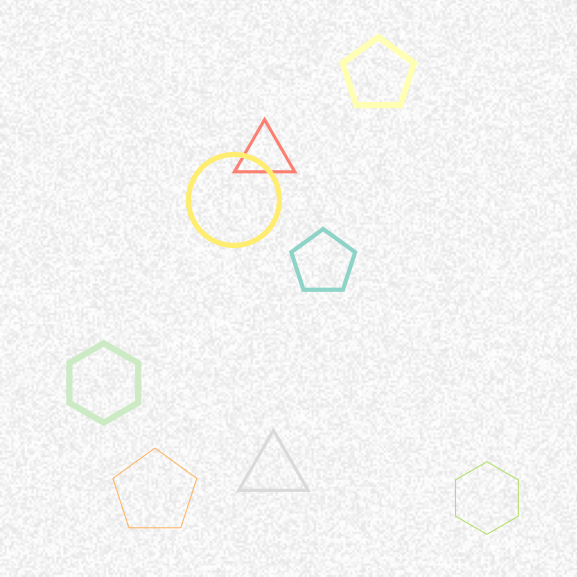[{"shape": "pentagon", "thickness": 2, "radius": 0.29, "center": [0.56, 0.544]}, {"shape": "pentagon", "thickness": 3, "radius": 0.33, "center": [0.655, 0.87]}, {"shape": "triangle", "thickness": 1.5, "radius": 0.3, "center": [0.458, 0.732]}, {"shape": "pentagon", "thickness": 0.5, "radius": 0.38, "center": [0.268, 0.147]}, {"shape": "hexagon", "thickness": 0.5, "radius": 0.31, "center": [0.843, 0.137]}, {"shape": "triangle", "thickness": 1.5, "radius": 0.35, "center": [0.474, 0.185]}, {"shape": "hexagon", "thickness": 3, "radius": 0.34, "center": [0.18, 0.336]}, {"shape": "circle", "thickness": 2.5, "radius": 0.39, "center": [0.405, 0.653]}]